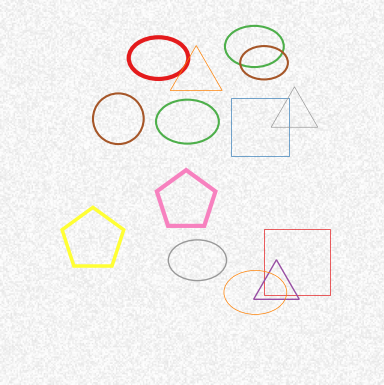[{"shape": "oval", "thickness": 3, "radius": 0.39, "center": [0.412, 0.849]}, {"shape": "square", "thickness": 0.5, "radius": 0.43, "center": [0.771, 0.319]}, {"shape": "square", "thickness": 0.5, "radius": 0.38, "center": [0.675, 0.67]}, {"shape": "oval", "thickness": 1.5, "radius": 0.38, "center": [0.661, 0.879]}, {"shape": "oval", "thickness": 1.5, "radius": 0.41, "center": [0.487, 0.684]}, {"shape": "triangle", "thickness": 1, "radius": 0.34, "center": [0.718, 0.257]}, {"shape": "triangle", "thickness": 0.5, "radius": 0.39, "center": [0.51, 0.804]}, {"shape": "oval", "thickness": 0.5, "radius": 0.41, "center": [0.663, 0.24]}, {"shape": "pentagon", "thickness": 2.5, "radius": 0.42, "center": [0.241, 0.377]}, {"shape": "oval", "thickness": 1.5, "radius": 0.31, "center": [0.686, 0.837]}, {"shape": "circle", "thickness": 1.5, "radius": 0.33, "center": [0.307, 0.692]}, {"shape": "pentagon", "thickness": 3, "radius": 0.4, "center": [0.484, 0.478]}, {"shape": "triangle", "thickness": 0.5, "radius": 0.35, "center": [0.765, 0.705]}, {"shape": "oval", "thickness": 1, "radius": 0.38, "center": [0.513, 0.324]}]